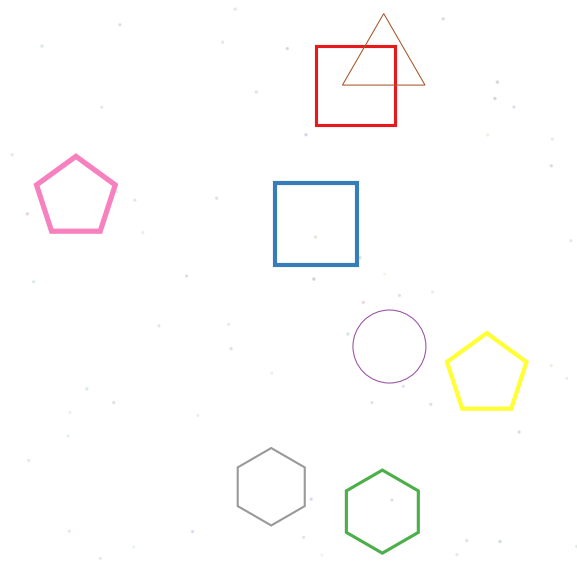[{"shape": "square", "thickness": 1.5, "radius": 0.34, "center": [0.615, 0.851]}, {"shape": "square", "thickness": 2, "radius": 0.35, "center": [0.548, 0.611]}, {"shape": "hexagon", "thickness": 1.5, "radius": 0.36, "center": [0.662, 0.113]}, {"shape": "circle", "thickness": 0.5, "radius": 0.32, "center": [0.674, 0.399]}, {"shape": "pentagon", "thickness": 2, "radius": 0.36, "center": [0.843, 0.35]}, {"shape": "triangle", "thickness": 0.5, "radius": 0.41, "center": [0.664, 0.893]}, {"shape": "pentagon", "thickness": 2.5, "radius": 0.36, "center": [0.131, 0.657]}, {"shape": "hexagon", "thickness": 1, "radius": 0.34, "center": [0.47, 0.156]}]